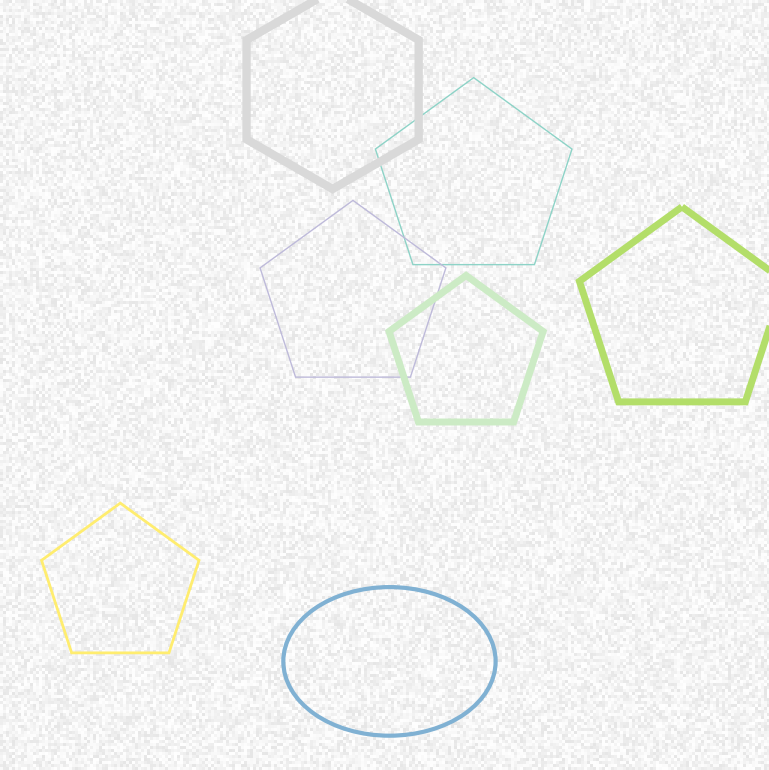[{"shape": "pentagon", "thickness": 0.5, "radius": 0.67, "center": [0.615, 0.765]}, {"shape": "pentagon", "thickness": 0.5, "radius": 0.63, "center": [0.458, 0.613]}, {"shape": "oval", "thickness": 1.5, "radius": 0.69, "center": [0.506, 0.141]}, {"shape": "pentagon", "thickness": 2.5, "radius": 0.7, "center": [0.886, 0.591]}, {"shape": "hexagon", "thickness": 3, "radius": 0.65, "center": [0.432, 0.884]}, {"shape": "pentagon", "thickness": 2.5, "radius": 0.53, "center": [0.605, 0.537]}, {"shape": "pentagon", "thickness": 1, "radius": 0.54, "center": [0.156, 0.239]}]